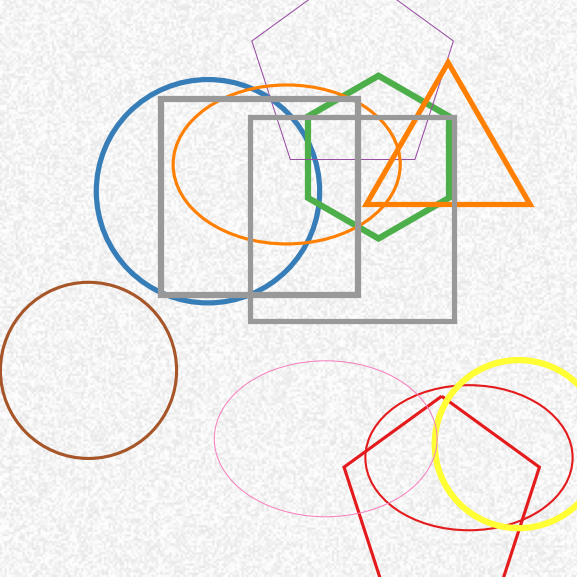[{"shape": "pentagon", "thickness": 1.5, "radius": 0.89, "center": [0.765, 0.135]}, {"shape": "oval", "thickness": 1, "radius": 0.9, "center": [0.812, 0.207]}, {"shape": "circle", "thickness": 2.5, "radius": 0.97, "center": [0.36, 0.668]}, {"shape": "hexagon", "thickness": 3, "radius": 0.7, "center": [0.655, 0.727]}, {"shape": "pentagon", "thickness": 0.5, "radius": 0.92, "center": [0.611, 0.871]}, {"shape": "oval", "thickness": 1.5, "radius": 0.98, "center": [0.496, 0.714]}, {"shape": "triangle", "thickness": 2.5, "radius": 0.82, "center": [0.776, 0.727]}, {"shape": "circle", "thickness": 3, "radius": 0.73, "center": [0.898, 0.23]}, {"shape": "circle", "thickness": 1.5, "radius": 0.76, "center": [0.153, 0.358]}, {"shape": "oval", "thickness": 0.5, "radius": 0.96, "center": [0.564, 0.239]}, {"shape": "square", "thickness": 3, "radius": 0.85, "center": [0.45, 0.658]}, {"shape": "square", "thickness": 2.5, "radius": 0.88, "center": [0.61, 0.62]}]